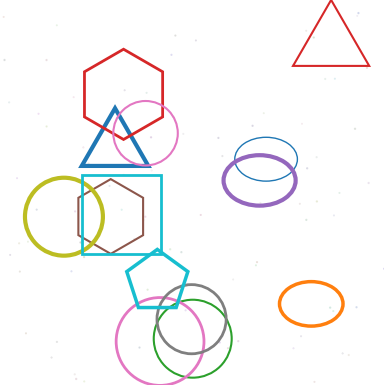[{"shape": "triangle", "thickness": 3, "radius": 0.5, "center": [0.299, 0.619]}, {"shape": "oval", "thickness": 1, "radius": 0.41, "center": [0.691, 0.586]}, {"shape": "oval", "thickness": 2.5, "radius": 0.41, "center": [0.808, 0.211]}, {"shape": "circle", "thickness": 1.5, "radius": 0.51, "center": [0.501, 0.12]}, {"shape": "hexagon", "thickness": 2, "radius": 0.59, "center": [0.321, 0.755]}, {"shape": "triangle", "thickness": 1.5, "radius": 0.57, "center": [0.86, 0.886]}, {"shape": "oval", "thickness": 3, "radius": 0.47, "center": [0.674, 0.531]}, {"shape": "hexagon", "thickness": 1.5, "radius": 0.49, "center": [0.288, 0.438]}, {"shape": "circle", "thickness": 2, "radius": 0.57, "center": [0.416, 0.113]}, {"shape": "circle", "thickness": 1.5, "radius": 0.42, "center": [0.378, 0.654]}, {"shape": "circle", "thickness": 2, "radius": 0.45, "center": [0.498, 0.171]}, {"shape": "circle", "thickness": 3, "radius": 0.51, "center": [0.166, 0.437]}, {"shape": "pentagon", "thickness": 2.5, "radius": 0.42, "center": [0.409, 0.269]}, {"shape": "square", "thickness": 2, "radius": 0.51, "center": [0.314, 0.442]}]